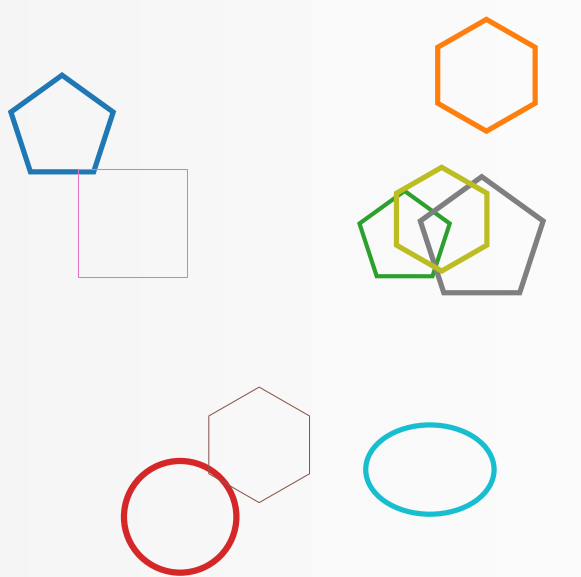[{"shape": "pentagon", "thickness": 2.5, "radius": 0.46, "center": [0.107, 0.776]}, {"shape": "hexagon", "thickness": 2.5, "radius": 0.48, "center": [0.837, 0.869]}, {"shape": "pentagon", "thickness": 2, "radius": 0.41, "center": [0.696, 0.587]}, {"shape": "circle", "thickness": 3, "radius": 0.48, "center": [0.31, 0.104]}, {"shape": "hexagon", "thickness": 0.5, "radius": 0.5, "center": [0.446, 0.229]}, {"shape": "square", "thickness": 0.5, "radius": 0.47, "center": [0.228, 0.613]}, {"shape": "pentagon", "thickness": 2.5, "radius": 0.56, "center": [0.829, 0.582]}, {"shape": "hexagon", "thickness": 2.5, "radius": 0.45, "center": [0.76, 0.62]}, {"shape": "oval", "thickness": 2.5, "radius": 0.55, "center": [0.74, 0.186]}]